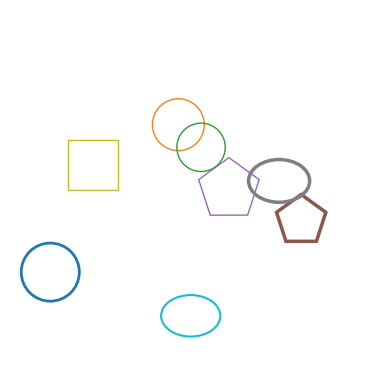[{"shape": "circle", "thickness": 2, "radius": 0.38, "center": [0.131, 0.293]}, {"shape": "circle", "thickness": 1, "radius": 0.34, "center": [0.463, 0.676]}, {"shape": "circle", "thickness": 1, "radius": 0.31, "center": [0.522, 0.617]}, {"shape": "pentagon", "thickness": 1, "radius": 0.41, "center": [0.595, 0.508]}, {"shape": "pentagon", "thickness": 2.5, "radius": 0.34, "center": [0.782, 0.428]}, {"shape": "oval", "thickness": 2.5, "radius": 0.4, "center": [0.725, 0.53]}, {"shape": "square", "thickness": 1, "radius": 0.32, "center": [0.242, 0.571]}, {"shape": "oval", "thickness": 1.5, "radius": 0.38, "center": [0.495, 0.18]}]